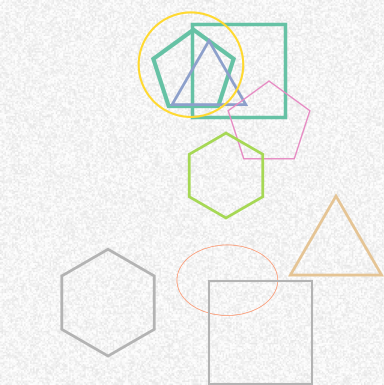[{"shape": "square", "thickness": 2.5, "radius": 0.61, "center": [0.62, 0.817]}, {"shape": "pentagon", "thickness": 3, "radius": 0.55, "center": [0.503, 0.813]}, {"shape": "oval", "thickness": 0.5, "radius": 0.65, "center": [0.591, 0.272]}, {"shape": "triangle", "thickness": 2, "radius": 0.55, "center": [0.543, 0.784]}, {"shape": "pentagon", "thickness": 1, "radius": 0.56, "center": [0.699, 0.678]}, {"shape": "hexagon", "thickness": 2, "radius": 0.55, "center": [0.587, 0.544]}, {"shape": "circle", "thickness": 1.5, "radius": 0.68, "center": [0.496, 0.832]}, {"shape": "triangle", "thickness": 2, "radius": 0.68, "center": [0.873, 0.354]}, {"shape": "hexagon", "thickness": 2, "radius": 0.69, "center": [0.281, 0.214]}, {"shape": "square", "thickness": 1.5, "radius": 0.67, "center": [0.676, 0.136]}]